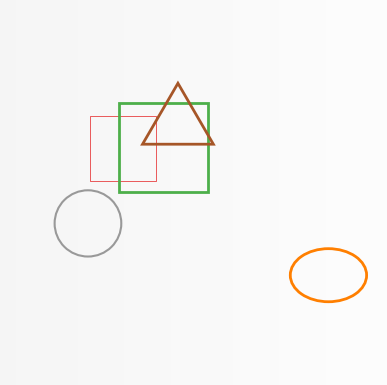[{"shape": "square", "thickness": 0.5, "radius": 0.42, "center": [0.317, 0.614]}, {"shape": "square", "thickness": 2, "radius": 0.58, "center": [0.422, 0.616]}, {"shape": "oval", "thickness": 2, "radius": 0.49, "center": [0.848, 0.285]}, {"shape": "triangle", "thickness": 2, "radius": 0.53, "center": [0.459, 0.678]}, {"shape": "circle", "thickness": 1.5, "radius": 0.43, "center": [0.227, 0.42]}]